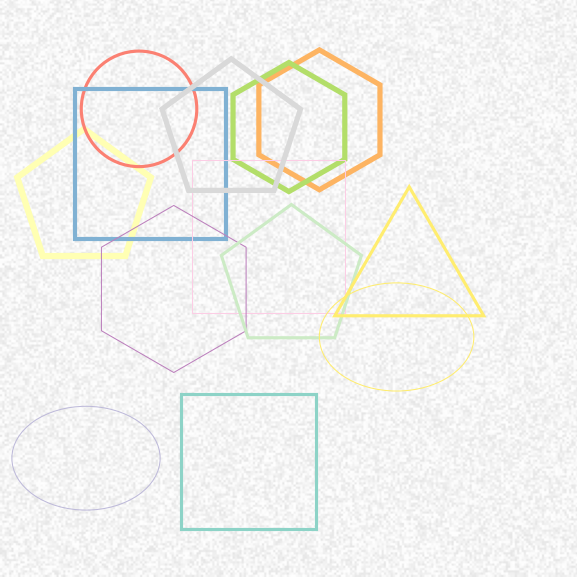[{"shape": "square", "thickness": 1.5, "radius": 0.59, "center": [0.43, 0.2]}, {"shape": "pentagon", "thickness": 3, "radius": 0.61, "center": [0.146, 0.654]}, {"shape": "oval", "thickness": 0.5, "radius": 0.64, "center": [0.149, 0.206]}, {"shape": "circle", "thickness": 1.5, "radius": 0.5, "center": [0.241, 0.811]}, {"shape": "square", "thickness": 2, "radius": 0.65, "center": [0.261, 0.715]}, {"shape": "hexagon", "thickness": 2.5, "radius": 0.61, "center": [0.553, 0.792]}, {"shape": "hexagon", "thickness": 2.5, "radius": 0.56, "center": [0.5, 0.779]}, {"shape": "square", "thickness": 0.5, "radius": 0.66, "center": [0.465, 0.589]}, {"shape": "pentagon", "thickness": 2.5, "radius": 0.63, "center": [0.4, 0.771]}, {"shape": "hexagon", "thickness": 0.5, "radius": 0.72, "center": [0.301, 0.499]}, {"shape": "pentagon", "thickness": 1.5, "radius": 0.64, "center": [0.505, 0.517]}, {"shape": "oval", "thickness": 0.5, "radius": 0.67, "center": [0.687, 0.416]}, {"shape": "triangle", "thickness": 1.5, "radius": 0.74, "center": [0.709, 0.527]}]